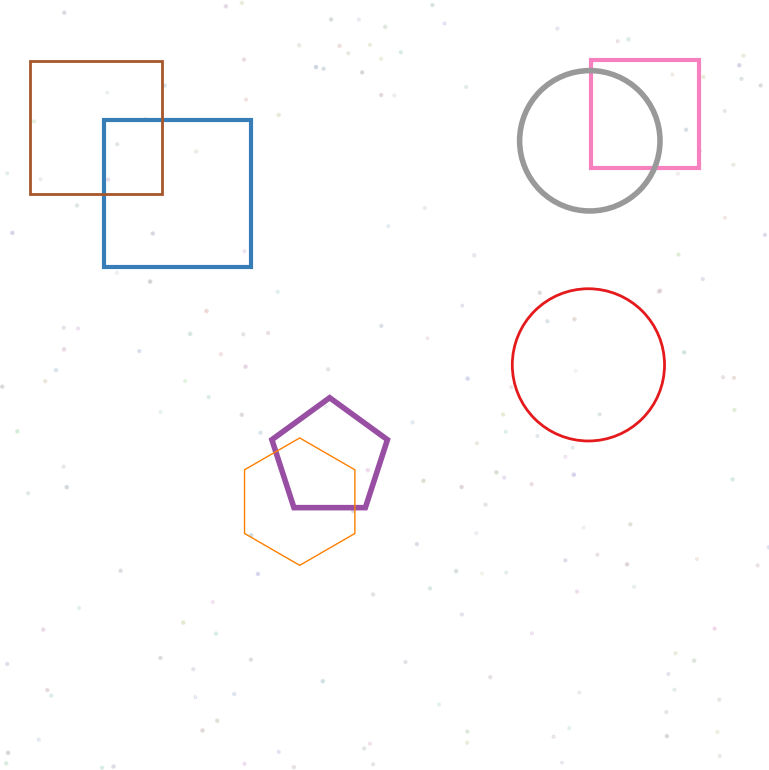[{"shape": "circle", "thickness": 1, "radius": 0.49, "center": [0.764, 0.526]}, {"shape": "square", "thickness": 1.5, "radius": 0.48, "center": [0.231, 0.749]}, {"shape": "pentagon", "thickness": 2, "radius": 0.39, "center": [0.428, 0.405]}, {"shape": "hexagon", "thickness": 0.5, "radius": 0.41, "center": [0.389, 0.349]}, {"shape": "square", "thickness": 1, "radius": 0.43, "center": [0.125, 0.835]}, {"shape": "square", "thickness": 1.5, "radius": 0.35, "center": [0.838, 0.852]}, {"shape": "circle", "thickness": 2, "radius": 0.46, "center": [0.766, 0.817]}]